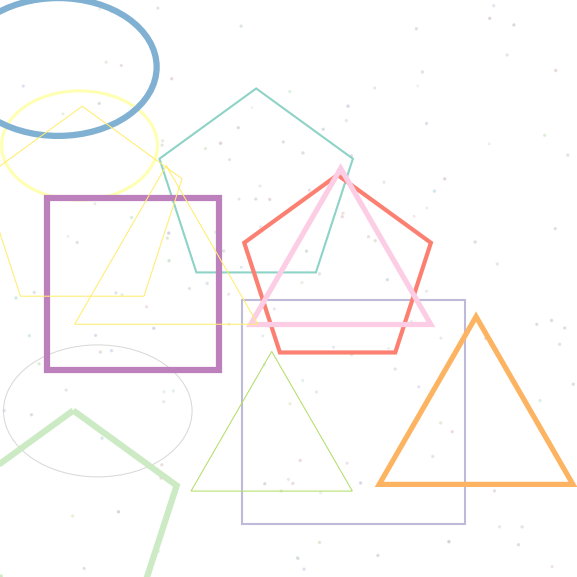[{"shape": "pentagon", "thickness": 1, "radius": 0.88, "center": [0.444, 0.67]}, {"shape": "oval", "thickness": 1.5, "radius": 0.67, "center": [0.138, 0.747]}, {"shape": "square", "thickness": 1, "radius": 0.97, "center": [0.612, 0.286]}, {"shape": "pentagon", "thickness": 2, "radius": 0.85, "center": [0.585, 0.526]}, {"shape": "oval", "thickness": 3, "radius": 0.85, "center": [0.101, 0.883]}, {"shape": "triangle", "thickness": 2.5, "radius": 0.97, "center": [0.824, 0.257]}, {"shape": "triangle", "thickness": 0.5, "radius": 0.81, "center": [0.47, 0.229]}, {"shape": "triangle", "thickness": 2.5, "radius": 0.9, "center": [0.59, 0.527]}, {"shape": "oval", "thickness": 0.5, "radius": 0.82, "center": [0.169, 0.288]}, {"shape": "square", "thickness": 3, "radius": 0.74, "center": [0.23, 0.508]}, {"shape": "pentagon", "thickness": 3, "radius": 0.94, "center": [0.127, 0.1]}, {"shape": "pentagon", "thickness": 0.5, "radius": 0.91, "center": [0.142, 0.633]}, {"shape": "triangle", "thickness": 0.5, "radius": 0.92, "center": [0.288, 0.529]}]